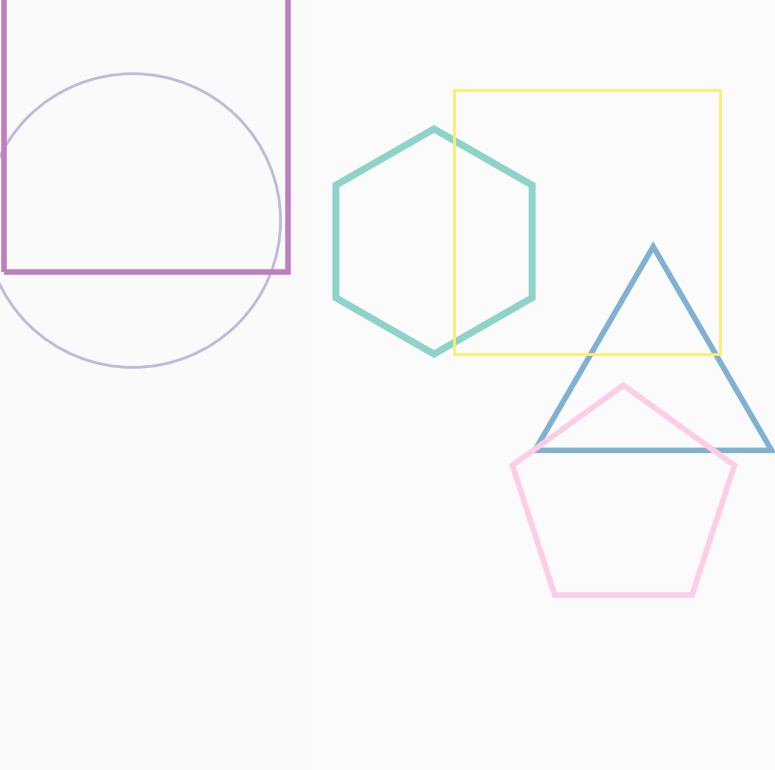[{"shape": "hexagon", "thickness": 2.5, "radius": 0.73, "center": [0.56, 0.686]}, {"shape": "circle", "thickness": 1, "radius": 0.95, "center": [0.171, 0.714]}, {"shape": "triangle", "thickness": 2, "radius": 0.88, "center": [0.843, 0.503]}, {"shape": "pentagon", "thickness": 2, "radius": 0.75, "center": [0.804, 0.349]}, {"shape": "square", "thickness": 2, "radius": 0.92, "center": [0.188, 0.83]}, {"shape": "square", "thickness": 1, "radius": 0.86, "center": [0.758, 0.712]}]